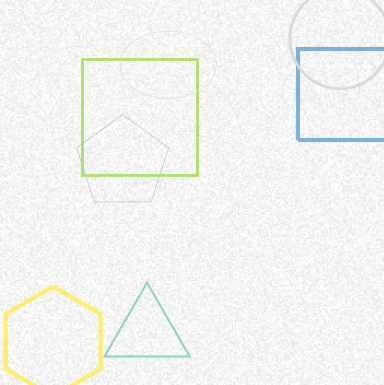[{"shape": "triangle", "thickness": 1.5, "radius": 0.64, "center": [0.382, 0.138]}, {"shape": "pentagon", "thickness": 0.5, "radius": 0.63, "center": [0.319, 0.577]}, {"shape": "square", "thickness": 3, "radius": 0.59, "center": [0.891, 0.755]}, {"shape": "square", "thickness": 2, "radius": 0.75, "center": [0.362, 0.696]}, {"shape": "circle", "thickness": 2, "radius": 0.65, "center": [0.883, 0.9]}, {"shape": "oval", "thickness": 0.5, "radius": 0.63, "center": [0.437, 0.832]}, {"shape": "hexagon", "thickness": 3, "radius": 0.71, "center": [0.138, 0.113]}]